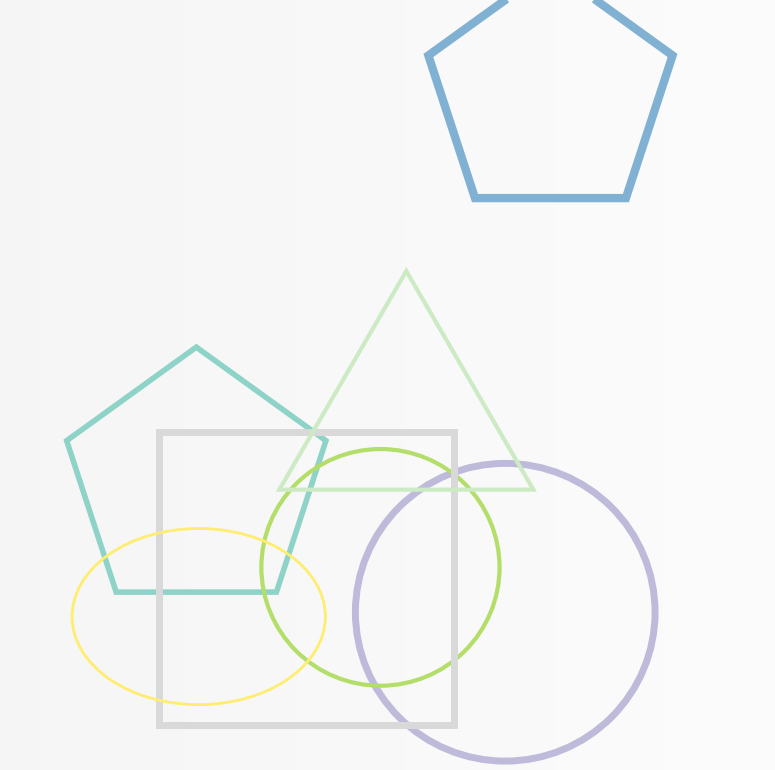[{"shape": "pentagon", "thickness": 2, "radius": 0.88, "center": [0.253, 0.373]}, {"shape": "circle", "thickness": 2.5, "radius": 0.97, "center": [0.652, 0.205]}, {"shape": "pentagon", "thickness": 3, "radius": 0.83, "center": [0.71, 0.877]}, {"shape": "circle", "thickness": 1.5, "radius": 0.77, "center": [0.491, 0.263]}, {"shape": "square", "thickness": 2.5, "radius": 0.95, "center": [0.396, 0.249]}, {"shape": "triangle", "thickness": 1.5, "radius": 0.95, "center": [0.524, 0.459]}, {"shape": "oval", "thickness": 1, "radius": 0.82, "center": [0.256, 0.199]}]